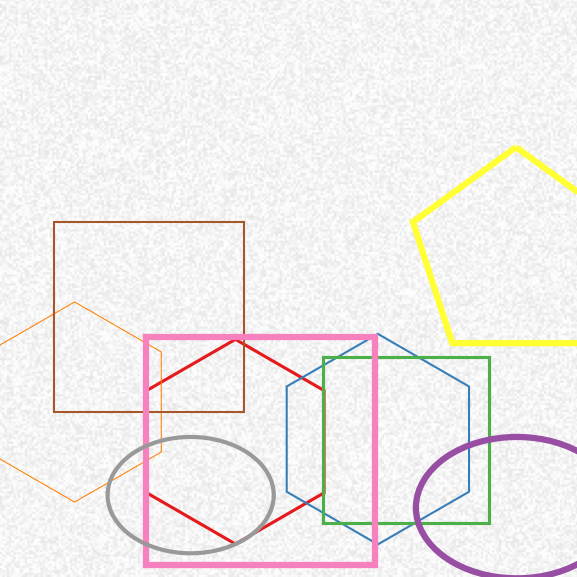[{"shape": "hexagon", "thickness": 1.5, "radius": 0.89, "center": [0.408, 0.234]}, {"shape": "hexagon", "thickness": 1, "radius": 0.91, "center": [0.654, 0.239]}, {"shape": "square", "thickness": 1.5, "radius": 0.72, "center": [0.704, 0.237]}, {"shape": "oval", "thickness": 3, "radius": 0.87, "center": [0.895, 0.12]}, {"shape": "hexagon", "thickness": 0.5, "radius": 0.87, "center": [0.129, 0.303]}, {"shape": "pentagon", "thickness": 3, "radius": 0.94, "center": [0.893, 0.557]}, {"shape": "square", "thickness": 1, "radius": 0.82, "center": [0.258, 0.45]}, {"shape": "square", "thickness": 3, "radius": 0.99, "center": [0.451, 0.219]}, {"shape": "oval", "thickness": 2, "radius": 0.72, "center": [0.33, 0.142]}]